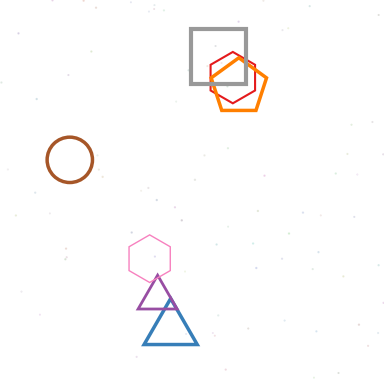[{"shape": "hexagon", "thickness": 1.5, "radius": 0.33, "center": [0.605, 0.798]}, {"shape": "triangle", "thickness": 2.5, "radius": 0.4, "center": [0.443, 0.145]}, {"shape": "triangle", "thickness": 2, "radius": 0.29, "center": [0.409, 0.227]}, {"shape": "pentagon", "thickness": 2.5, "radius": 0.38, "center": [0.62, 0.774]}, {"shape": "circle", "thickness": 2.5, "radius": 0.29, "center": [0.181, 0.585]}, {"shape": "hexagon", "thickness": 1, "radius": 0.31, "center": [0.389, 0.328]}, {"shape": "square", "thickness": 3, "radius": 0.35, "center": [0.567, 0.853]}]